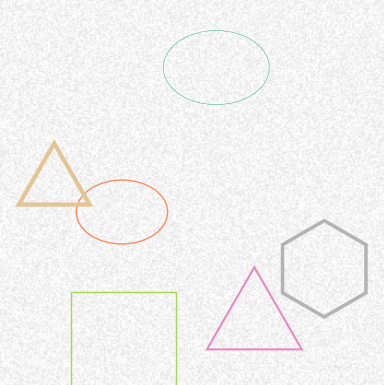[{"shape": "oval", "thickness": 0.5, "radius": 0.69, "center": [0.562, 0.824]}, {"shape": "oval", "thickness": 1, "radius": 0.59, "center": [0.317, 0.449]}, {"shape": "triangle", "thickness": 1.5, "radius": 0.71, "center": [0.661, 0.164]}, {"shape": "square", "thickness": 1, "radius": 0.68, "center": [0.321, 0.105]}, {"shape": "triangle", "thickness": 3, "radius": 0.53, "center": [0.141, 0.522]}, {"shape": "hexagon", "thickness": 2.5, "radius": 0.63, "center": [0.842, 0.302]}]